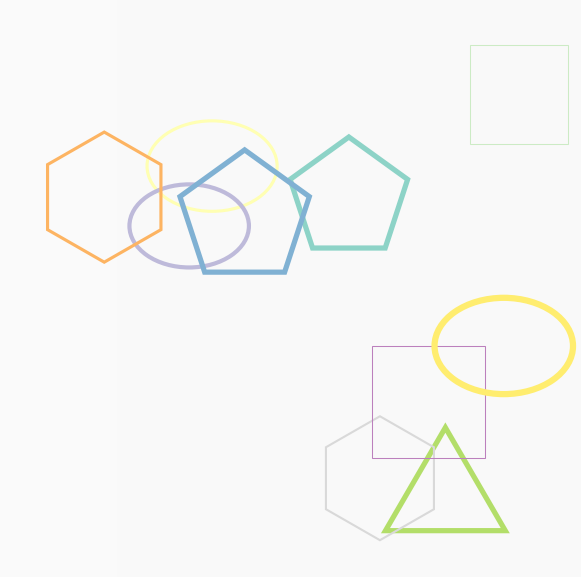[{"shape": "pentagon", "thickness": 2.5, "radius": 0.53, "center": [0.6, 0.656]}, {"shape": "oval", "thickness": 1.5, "radius": 0.56, "center": [0.365, 0.712]}, {"shape": "oval", "thickness": 2, "radius": 0.51, "center": [0.325, 0.608]}, {"shape": "pentagon", "thickness": 2.5, "radius": 0.59, "center": [0.421, 0.623]}, {"shape": "hexagon", "thickness": 1.5, "radius": 0.56, "center": [0.179, 0.658]}, {"shape": "triangle", "thickness": 2.5, "radius": 0.59, "center": [0.766, 0.14]}, {"shape": "hexagon", "thickness": 1, "radius": 0.54, "center": [0.654, 0.171]}, {"shape": "square", "thickness": 0.5, "radius": 0.49, "center": [0.737, 0.303]}, {"shape": "square", "thickness": 0.5, "radius": 0.42, "center": [0.893, 0.835]}, {"shape": "oval", "thickness": 3, "radius": 0.6, "center": [0.867, 0.4]}]